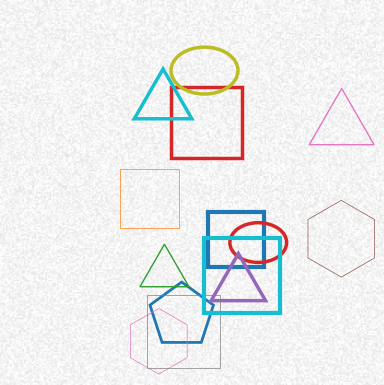[{"shape": "square", "thickness": 3, "radius": 0.36, "center": [0.613, 0.378]}, {"shape": "pentagon", "thickness": 2, "radius": 0.43, "center": [0.472, 0.181]}, {"shape": "square", "thickness": 0.5, "radius": 0.38, "center": [0.388, 0.485]}, {"shape": "triangle", "thickness": 1, "radius": 0.37, "center": [0.427, 0.292]}, {"shape": "oval", "thickness": 2.5, "radius": 0.37, "center": [0.671, 0.37]}, {"shape": "square", "thickness": 2.5, "radius": 0.46, "center": [0.536, 0.682]}, {"shape": "triangle", "thickness": 2.5, "radius": 0.41, "center": [0.619, 0.26]}, {"shape": "hexagon", "thickness": 0.5, "radius": 0.5, "center": [0.886, 0.38]}, {"shape": "triangle", "thickness": 1, "radius": 0.49, "center": [0.887, 0.673]}, {"shape": "hexagon", "thickness": 0.5, "radius": 0.43, "center": [0.412, 0.114]}, {"shape": "square", "thickness": 0.5, "radius": 0.48, "center": [0.476, 0.139]}, {"shape": "oval", "thickness": 2.5, "radius": 0.43, "center": [0.531, 0.817]}, {"shape": "square", "thickness": 3, "radius": 0.49, "center": [0.628, 0.285]}, {"shape": "triangle", "thickness": 2.5, "radius": 0.43, "center": [0.424, 0.735]}]